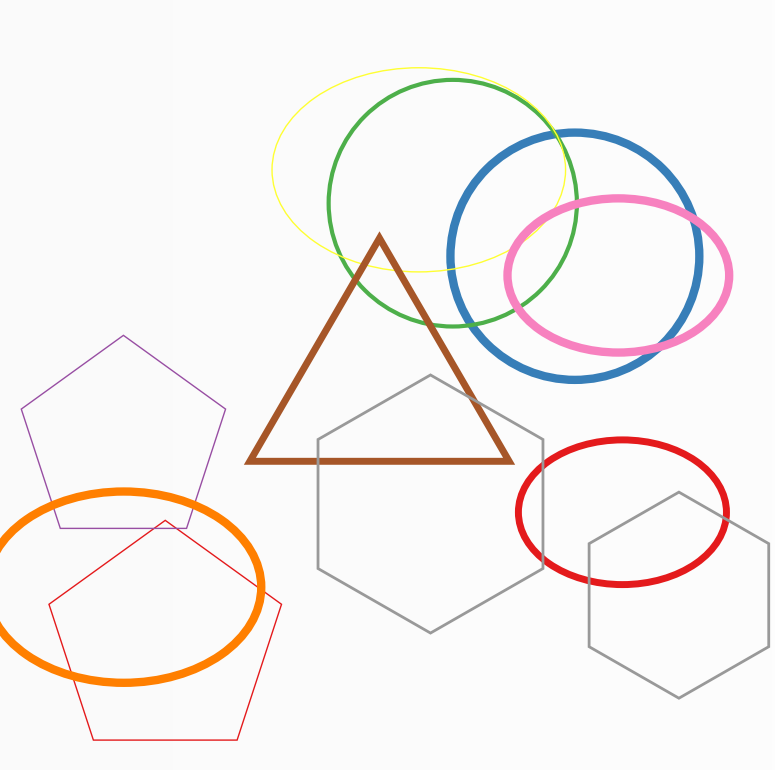[{"shape": "oval", "thickness": 2.5, "radius": 0.67, "center": [0.803, 0.335]}, {"shape": "pentagon", "thickness": 0.5, "radius": 0.79, "center": [0.213, 0.166]}, {"shape": "circle", "thickness": 3, "radius": 0.8, "center": [0.742, 0.667]}, {"shape": "circle", "thickness": 1.5, "radius": 0.8, "center": [0.584, 0.736]}, {"shape": "pentagon", "thickness": 0.5, "radius": 0.69, "center": [0.159, 0.426]}, {"shape": "oval", "thickness": 3, "radius": 0.89, "center": [0.16, 0.237]}, {"shape": "oval", "thickness": 0.5, "radius": 0.95, "center": [0.54, 0.779]}, {"shape": "triangle", "thickness": 2.5, "radius": 0.97, "center": [0.49, 0.497]}, {"shape": "oval", "thickness": 3, "radius": 0.72, "center": [0.798, 0.642]}, {"shape": "hexagon", "thickness": 1, "radius": 0.84, "center": [0.555, 0.345]}, {"shape": "hexagon", "thickness": 1, "radius": 0.67, "center": [0.876, 0.227]}]